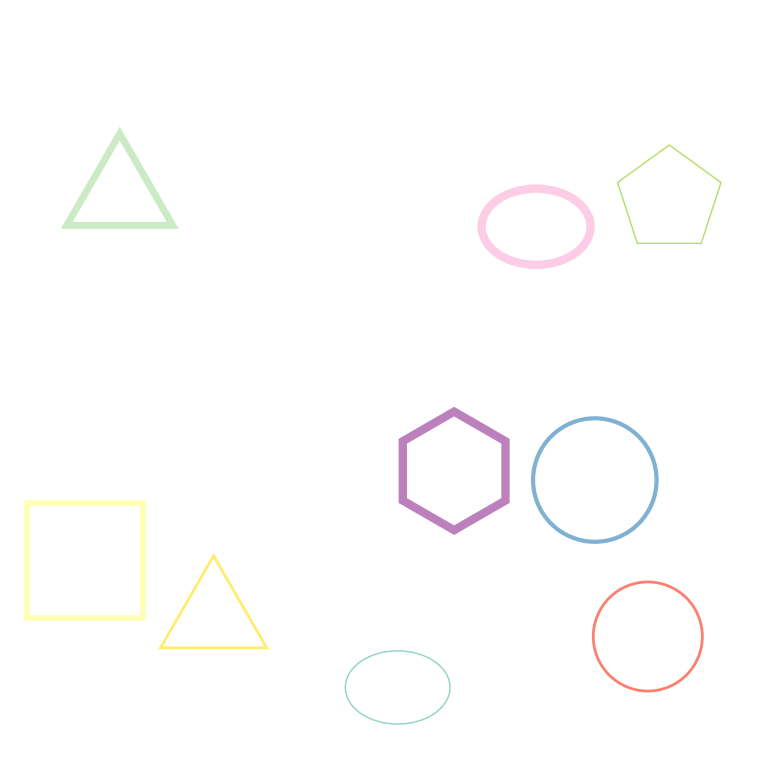[{"shape": "oval", "thickness": 0.5, "radius": 0.34, "center": [0.516, 0.107]}, {"shape": "square", "thickness": 2, "radius": 0.38, "center": [0.111, 0.272]}, {"shape": "circle", "thickness": 1, "radius": 0.35, "center": [0.841, 0.173]}, {"shape": "circle", "thickness": 1.5, "radius": 0.4, "center": [0.772, 0.377]}, {"shape": "pentagon", "thickness": 0.5, "radius": 0.35, "center": [0.869, 0.741]}, {"shape": "oval", "thickness": 3, "radius": 0.35, "center": [0.696, 0.706]}, {"shape": "hexagon", "thickness": 3, "radius": 0.38, "center": [0.59, 0.388]}, {"shape": "triangle", "thickness": 2.5, "radius": 0.4, "center": [0.156, 0.747]}, {"shape": "triangle", "thickness": 1, "radius": 0.4, "center": [0.277, 0.198]}]